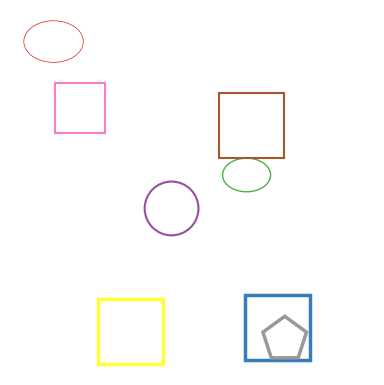[{"shape": "oval", "thickness": 0.5, "radius": 0.39, "center": [0.139, 0.892]}, {"shape": "square", "thickness": 2.5, "radius": 0.42, "center": [0.721, 0.15]}, {"shape": "oval", "thickness": 1, "radius": 0.31, "center": [0.64, 0.546]}, {"shape": "circle", "thickness": 1.5, "radius": 0.35, "center": [0.446, 0.459]}, {"shape": "square", "thickness": 2.5, "radius": 0.42, "center": [0.34, 0.14]}, {"shape": "square", "thickness": 1.5, "radius": 0.42, "center": [0.652, 0.674]}, {"shape": "square", "thickness": 1.5, "radius": 0.32, "center": [0.208, 0.72]}, {"shape": "pentagon", "thickness": 2.5, "radius": 0.3, "center": [0.74, 0.119]}]